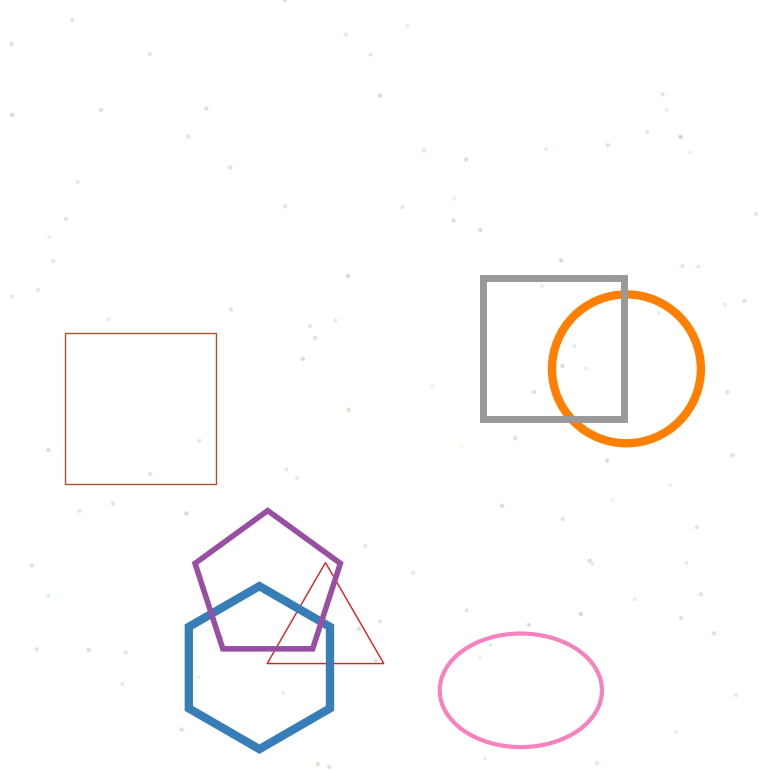[{"shape": "triangle", "thickness": 0.5, "radius": 0.44, "center": [0.423, 0.182]}, {"shape": "hexagon", "thickness": 3, "radius": 0.53, "center": [0.337, 0.133]}, {"shape": "pentagon", "thickness": 2, "radius": 0.5, "center": [0.348, 0.238]}, {"shape": "circle", "thickness": 3, "radius": 0.48, "center": [0.814, 0.521]}, {"shape": "square", "thickness": 0.5, "radius": 0.49, "center": [0.183, 0.47]}, {"shape": "oval", "thickness": 1.5, "radius": 0.53, "center": [0.676, 0.103]}, {"shape": "square", "thickness": 2.5, "radius": 0.46, "center": [0.719, 0.547]}]